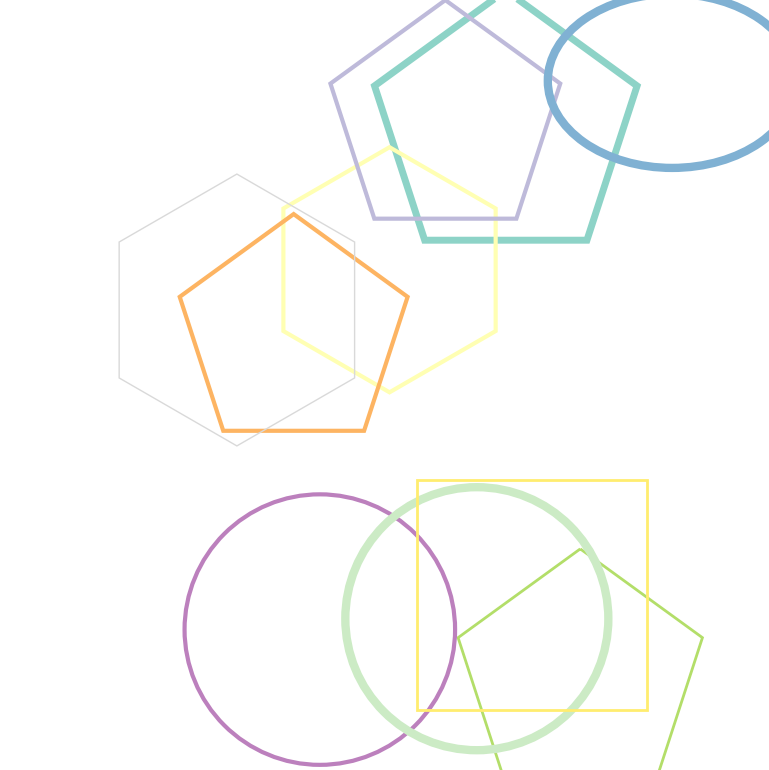[{"shape": "pentagon", "thickness": 2.5, "radius": 0.9, "center": [0.657, 0.833]}, {"shape": "hexagon", "thickness": 1.5, "radius": 0.8, "center": [0.506, 0.65]}, {"shape": "pentagon", "thickness": 1.5, "radius": 0.78, "center": [0.578, 0.843]}, {"shape": "oval", "thickness": 3, "radius": 0.81, "center": [0.873, 0.895]}, {"shape": "pentagon", "thickness": 1.5, "radius": 0.78, "center": [0.381, 0.566]}, {"shape": "pentagon", "thickness": 1, "radius": 0.83, "center": [0.754, 0.12]}, {"shape": "hexagon", "thickness": 0.5, "radius": 0.88, "center": [0.308, 0.597]}, {"shape": "circle", "thickness": 1.5, "radius": 0.88, "center": [0.415, 0.182]}, {"shape": "circle", "thickness": 3, "radius": 0.85, "center": [0.619, 0.196]}, {"shape": "square", "thickness": 1, "radius": 0.75, "center": [0.691, 0.227]}]